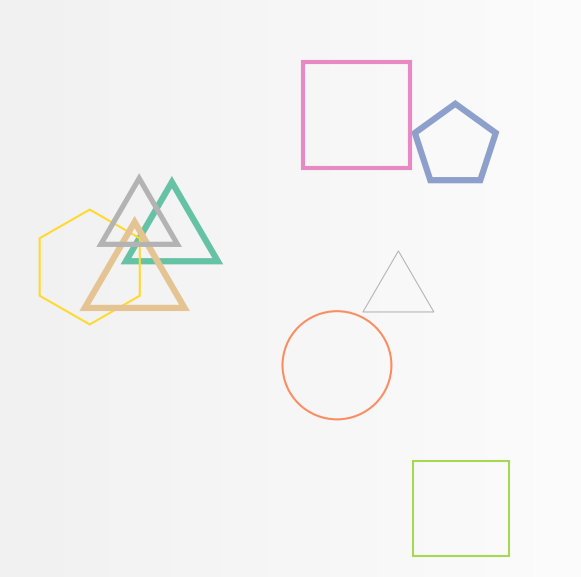[{"shape": "triangle", "thickness": 3, "radius": 0.46, "center": [0.296, 0.592]}, {"shape": "circle", "thickness": 1, "radius": 0.47, "center": [0.58, 0.367]}, {"shape": "pentagon", "thickness": 3, "radius": 0.37, "center": [0.783, 0.746]}, {"shape": "square", "thickness": 2, "radius": 0.46, "center": [0.613, 0.8]}, {"shape": "square", "thickness": 1, "radius": 0.41, "center": [0.793, 0.119]}, {"shape": "hexagon", "thickness": 1, "radius": 0.5, "center": [0.154, 0.537]}, {"shape": "triangle", "thickness": 3, "radius": 0.5, "center": [0.232, 0.515]}, {"shape": "triangle", "thickness": 0.5, "radius": 0.35, "center": [0.685, 0.494]}, {"shape": "triangle", "thickness": 2.5, "radius": 0.38, "center": [0.239, 0.614]}]